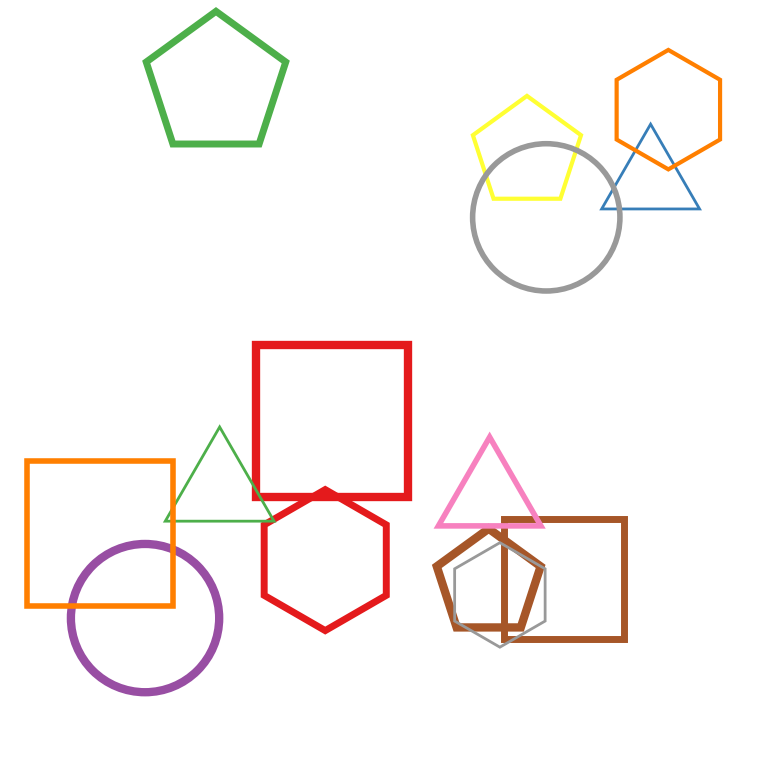[{"shape": "hexagon", "thickness": 2.5, "radius": 0.46, "center": [0.422, 0.273]}, {"shape": "square", "thickness": 3, "radius": 0.49, "center": [0.431, 0.454]}, {"shape": "triangle", "thickness": 1, "radius": 0.37, "center": [0.845, 0.765]}, {"shape": "triangle", "thickness": 1, "radius": 0.41, "center": [0.285, 0.364]}, {"shape": "pentagon", "thickness": 2.5, "radius": 0.48, "center": [0.281, 0.89]}, {"shape": "circle", "thickness": 3, "radius": 0.48, "center": [0.188, 0.197]}, {"shape": "hexagon", "thickness": 1.5, "radius": 0.39, "center": [0.868, 0.858]}, {"shape": "square", "thickness": 2, "radius": 0.47, "center": [0.13, 0.307]}, {"shape": "pentagon", "thickness": 1.5, "radius": 0.37, "center": [0.684, 0.802]}, {"shape": "pentagon", "thickness": 3, "radius": 0.35, "center": [0.635, 0.243]}, {"shape": "square", "thickness": 2.5, "radius": 0.39, "center": [0.733, 0.248]}, {"shape": "triangle", "thickness": 2, "radius": 0.38, "center": [0.636, 0.355]}, {"shape": "circle", "thickness": 2, "radius": 0.48, "center": [0.709, 0.718]}, {"shape": "hexagon", "thickness": 1, "radius": 0.34, "center": [0.649, 0.227]}]